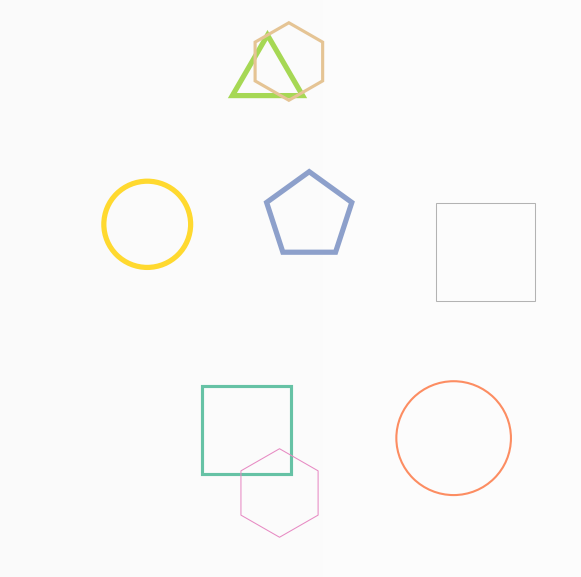[{"shape": "square", "thickness": 1.5, "radius": 0.38, "center": [0.424, 0.255]}, {"shape": "circle", "thickness": 1, "radius": 0.49, "center": [0.78, 0.24]}, {"shape": "pentagon", "thickness": 2.5, "radius": 0.39, "center": [0.532, 0.625]}, {"shape": "hexagon", "thickness": 0.5, "radius": 0.38, "center": [0.481, 0.145]}, {"shape": "triangle", "thickness": 2.5, "radius": 0.35, "center": [0.46, 0.869]}, {"shape": "circle", "thickness": 2.5, "radius": 0.37, "center": [0.253, 0.611]}, {"shape": "hexagon", "thickness": 1.5, "radius": 0.34, "center": [0.497, 0.893]}, {"shape": "square", "thickness": 0.5, "radius": 0.42, "center": [0.835, 0.562]}]